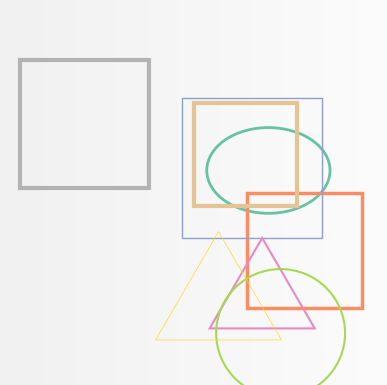[{"shape": "oval", "thickness": 2, "radius": 0.8, "center": [0.693, 0.557]}, {"shape": "square", "thickness": 2.5, "radius": 0.74, "center": [0.786, 0.349]}, {"shape": "square", "thickness": 1, "radius": 0.91, "center": [0.651, 0.564]}, {"shape": "triangle", "thickness": 1.5, "radius": 0.78, "center": [0.677, 0.225]}, {"shape": "circle", "thickness": 1.5, "radius": 0.83, "center": [0.724, 0.135]}, {"shape": "triangle", "thickness": 0.5, "radius": 0.94, "center": [0.564, 0.211]}, {"shape": "square", "thickness": 3, "radius": 0.67, "center": [0.634, 0.599]}, {"shape": "square", "thickness": 3, "radius": 0.83, "center": [0.218, 0.678]}]